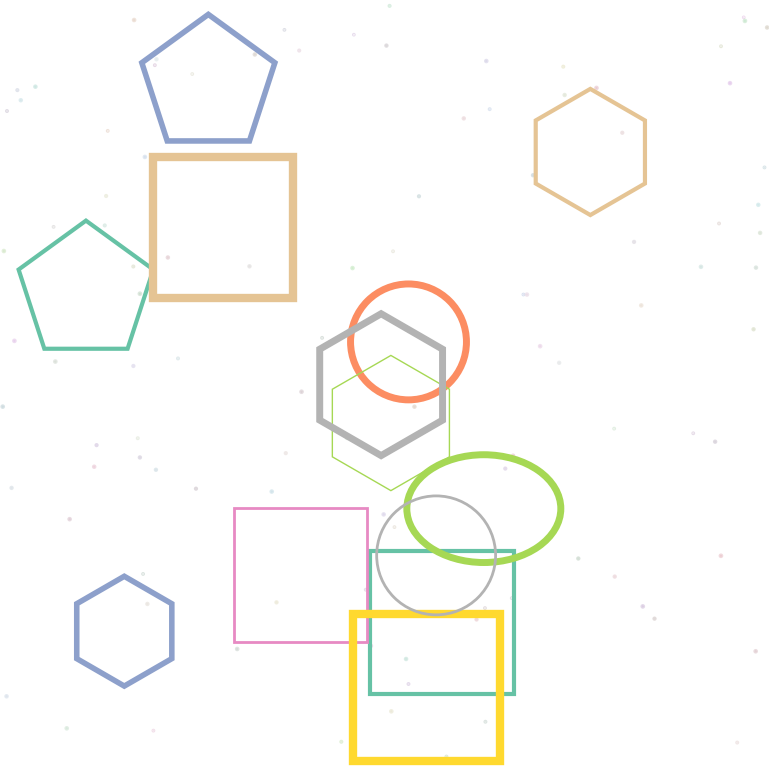[{"shape": "pentagon", "thickness": 1.5, "radius": 0.46, "center": [0.112, 0.621]}, {"shape": "square", "thickness": 1.5, "radius": 0.47, "center": [0.574, 0.192]}, {"shape": "circle", "thickness": 2.5, "radius": 0.38, "center": [0.531, 0.556]}, {"shape": "hexagon", "thickness": 2, "radius": 0.36, "center": [0.161, 0.18]}, {"shape": "pentagon", "thickness": 2, "radius": 0.45, "center": [0.271, 0.89]}, {"shape": "square", "thickness": 1, "radius": 0.43, "center": [0.39, 0.253]}, {"shape": "oval", "thickness": 2.5, "radius": 0.5, "center": [0.628, 0.339]}, {"shape": "hexagon", "thickness": 0.5, "radius": 0.44, "center": [0.508, 0.451]}, {"shape": "square", "thickness": 3, "radius": 0.48, "center": [0.554, 0.107]}, {"shape": "hexagon", "thickness": 1.5, "radius": 0.41, "center": [0.767, 0.803]}, {"shape": "square", "thickness": 3, "radius": 0.46, "center": [0.29, 0.704]}, {"shape": "hexagon", "thickness": 2.5, "radius": 0.46, "center": [0.495, 0.5]}, {"shape": "circle", "thickness": 1, "radius": 0.39, "center": [0.566, 0.279]}]